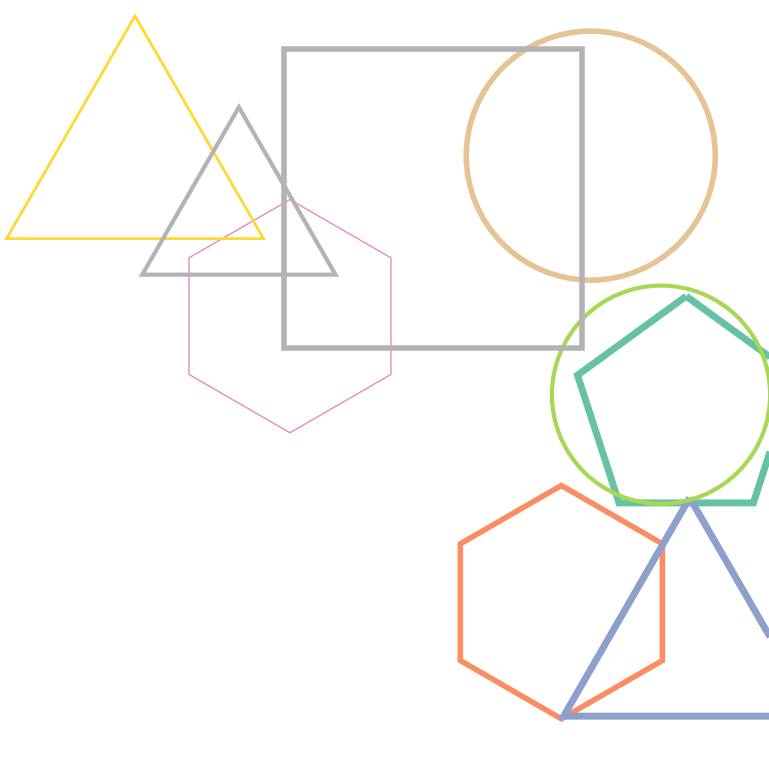[{"shape": "pentagon", "thickness": 2.5, "radius": 0.74, "center": [0.891, 0.467]}, {"shape": "hexagon", "thickness": 2, "radius": 0.76, "center": [0.729, 0.218]}, {"shape": "triangle", "thickness": 2.5, "radius": 0.95, "center": [0.896, 0.164]}, {"shape": "hexagon", "thickness": 0.5, "radius": 0.76, "center": [0.377, 0.589]}, {"shape": "circle", "thickness": 1.5, "radius": 0.71, "center": [0.858, 0.487]}, {"shape": "triangle", "thickness": 1, "radius": 0.96, "center": [0.175, 0.786]}, {"shape": "circle", "thickness": 2, "radius": 0.81, "center": [0.767, 0.798]}, {"shape": "square", "thickness": 2, "radius": 0.97, "center": [0.562, 0.742]}, {"shape": "triangle", "thickness": 1.5, "radius": 0.72, "center": [0.31, 0.716]}]